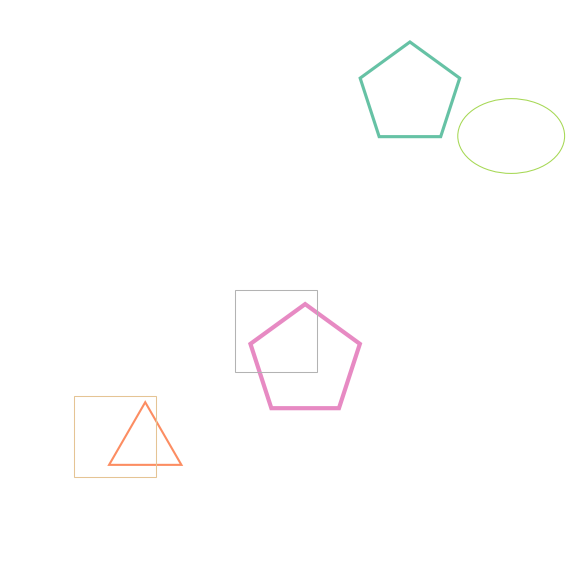[{"shape": "pentagon", "thickness": 1.5, "radius": 0.45, "center": [0.71, 0.836]}, {"shape": "triangle", "thickness": 1, "radius": 0.36, "center": [0.251, 0.23]}, {"shape": "pentagon", "thickness": 2, "radius": 0.5, "center": [0.528, 0.373]}, {"shape": "oval", "thickness": 0.5, "radius": 0.46, "center": [0.885, 0.764]}, {"shape": "square", "thickness": 0.5, "radius": 0.35, "center": [0.199, 0.243]}, {"shape": "square", "thickness": 0.5, "radius": 0.35, "center": [0.478, 0.426]}]